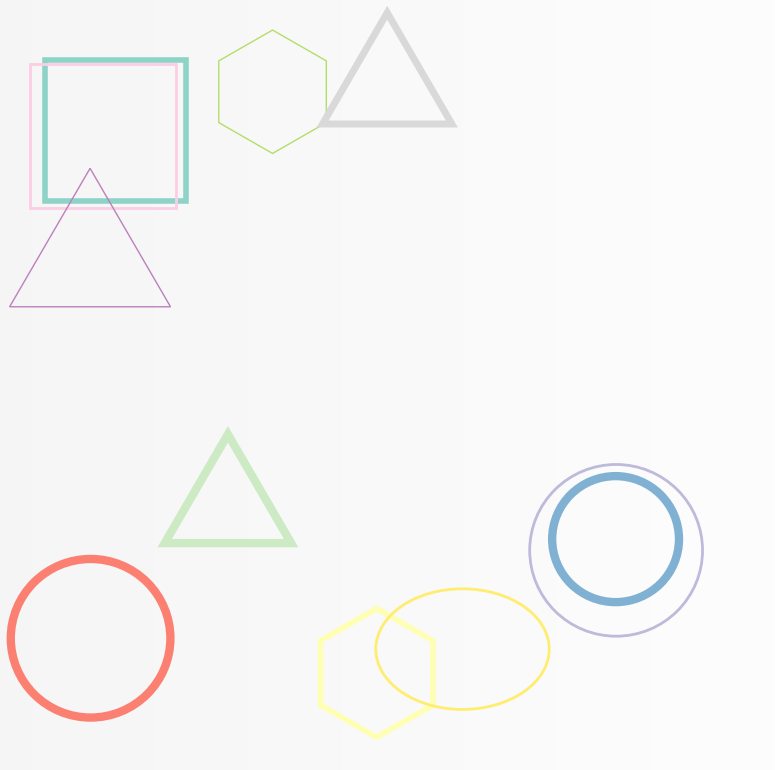[{"shape": "square", "thickness": 2, "radius": 0.45, "center": [0.149, 0.831]}, {"shape": "hexagon", "thickness": 2, "radius": 0.42, "center": [0.486, 0.126]}, {"shape": "circle", "thickness": 1, "radius": 0.56, "center": [0.795, 0.285]}, {"shape": "circle", "thickness": 3, "radius": 0.51, "center": [0.117, 0.171]}, {"shape": "circle", "thickness": 3, "radius": 0.41, "center": [0.794, 0.3]}, {"shape": "hexagon", "thickness": 0.5, "radius": 0.4, "center": [0.352, 0.881]}, {"shape": "square", "thickness": 1, "radius": 0.47, "center": [0.133, 0.823]}, {"shape": "triangle", "thickness": 2.5, "radius": 0.48, "center": [0.5, 0.887]}, {"shape": "triangle", "thickness": 0.5, "radius": 0.6, "center": [0.116, 0.662]}, {"shape": "triangle", "thickness": 3, "radius": 0.47, "center": [0.294, 0.342]}, {"shape": "oval", "thickness": 1, "radius": 0.56, "center": [0.597, 0.157]}]